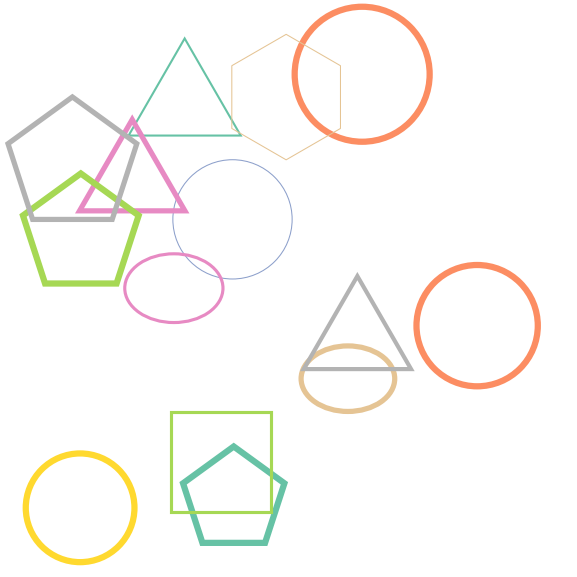[{"shape": "pentagon", "thickness": 3, "radius": 0.46, "center": [0.405, 0.134]}, {"shape": "triangle", "thickness": 1, "radius": 0.56, "center": [0.32, 0.82]}, {"shape": "circle", "thickness": 3, "radius": 0.58, "center": [0.627, 0.871]}, {"shape": "circle", "thickness": 3, "radius": 0.53, "center": [0.826, 0.435]}, {"shape": "circle", "thickness": 0.5, "radius": 0.52, "center": [0.403, 0.619]}, {"shape": "oval", "thickness": 1.5, "radius": 0.43, "center": [0.301, 0.5]}, {"shape": "triangle", "thickness": 2.5, "radius": 0.53, "center": [0.229, 0.687]}, {"shape": "square", "thickness": 1.5, "radius": 0.43, "center": [0.383, 0.199]}, {"shape": "pentagon", "thickness": 3, "radius": 0.53, "center": [0.14, 0.593]}, {"shape": "circle", "thickness": 3, "radius": 0.47, "center": [0.139, 0.12]}, {"shape": "hexagon", "thickness": 0.5, "radius": 0.54, "center": [0.495, 0.831]}, {"shape": "oval", "thickness": 2.5, "radius": 0.41, "center": [0.602, 0.343]}, {"shape": "pentagon", "thickness": 2.5, "radius": 0.59, "center": [0.125, 0.714]}, {"shape": "triangle", "thickness": 2, "radius": 0.54, "center": [0.619, 0.414]}]